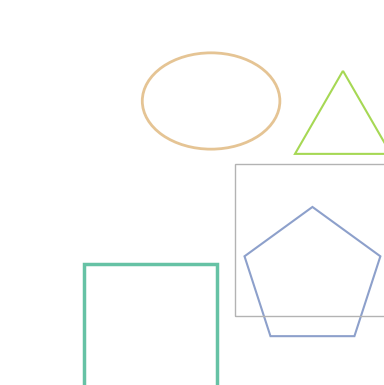[{"shape": "square", "thickness": 2.5, "radius": 0.87, "center": [0.391, 0.14]}, {"shape": "pentagon", "thickness": 1.5, "radius": 0.93, "center": [0.812, 0.277]}, {"shape": "triangle", "thickness": 1.5, "radius": 0.72, "center": [0.891, 0.672]}, {"shape": "oval", "thickness": 2, "radius": 0.89, "center": [0.548, 0.738]}, {"shape": "square", "thickness": 1, "radius": 0.98, "center": [0.807, 0.377]}]